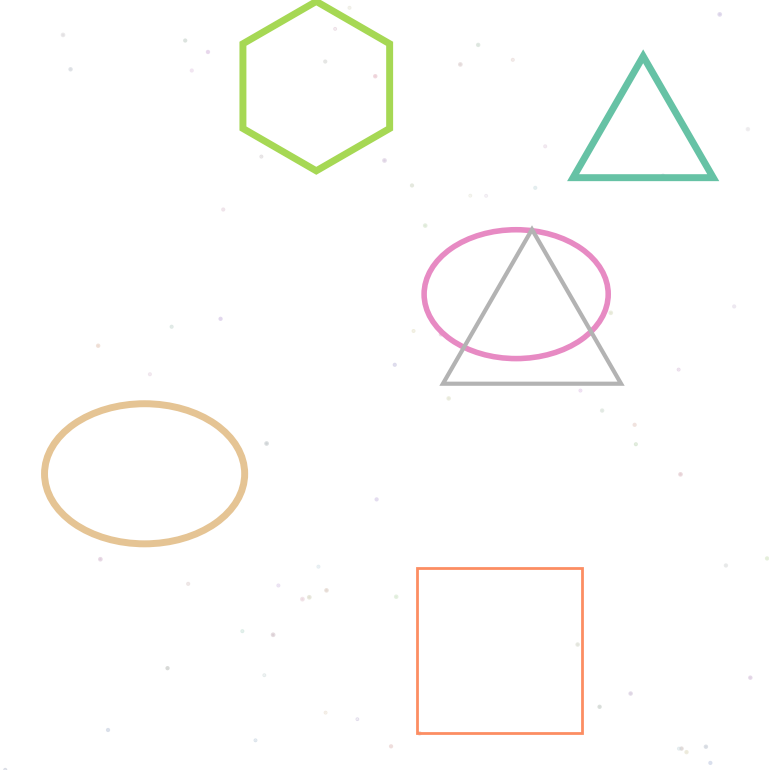[{"shape": "triangle", "thickness": 2.5, "radius": 0.53, "center": [0.835, 0.822]}, {"shape": "square", "thickness": 1, "radius": 0.54, "center": [0.648, 0.155]}, {"shape": "oval", "thickness": 2, "radius": 0.6, "center": [0.67, 0.618]}, {"shape": "hexagon", "thickness": 2.5, "radius": 0.55, "center": [0.411, 0.888]}, {"shape": "oval", "thickness": 2.5, "radius": 0.65, "center": [0.188, 0.385]}, {"shape": "triangle", "thickness": 1.5, "radius": 0.67, "center": [0.691, 0.568]}]